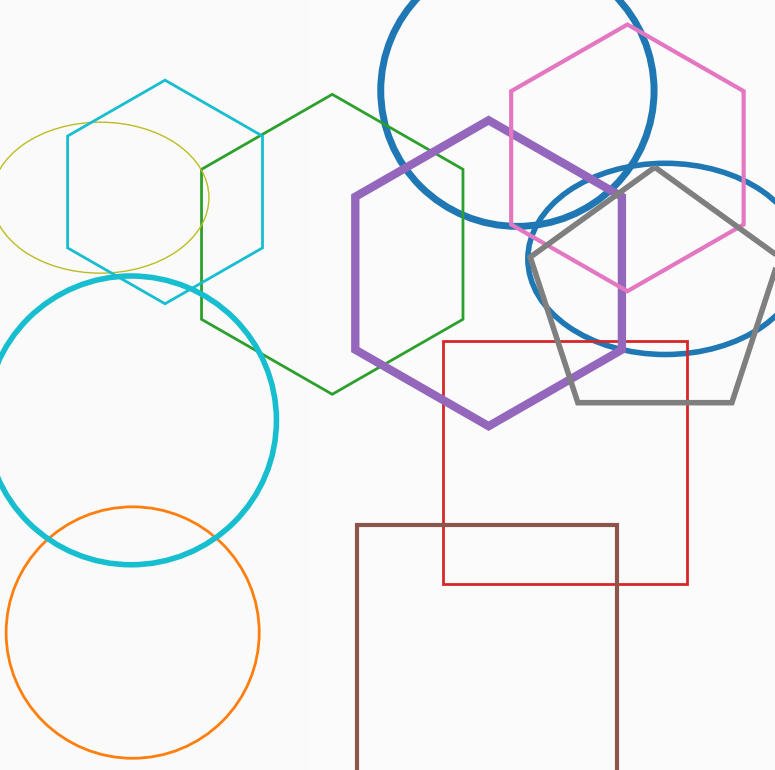[{"shape": "oval", "thickness": 2, "radius": 0.89, "center": [0.858, 0.664]}, {"shape": "circle", "thickness": 2.5, "radius": 0.88, "center": [0.668, 0.882]}, {"shape": "circle", "thickness": 1, "radius": 0.82, "center": [0.171, 0.179]}, {"shape": "hexagon", "thickness": 1, "radius": 0.97, "center": [0.429, 0.683]}, {"shape": "square", "thickness": 1, "radius": 0.79, "center": [0.729, 0.399]}, {"shape": "hexagon", "thickness": 3, "radius": 0.99, "center": [0.63, 0.645]}, {"shape": "square", "thickness": 1.5, "radius": 0.84, "center": [0.628, 0.15]}, {"shape": "hexagon", "thickness": 1.5, "radius": 0.87, "center": [0.81, 0.795]}, {"shape": "pentagon", "thickness": 2, "radius": 0.85, "center": [0.845, 0.614]}, {"shape": "oval", "thickness": 0.5, "radius": 0.7, "center": [0.13, 0.743]}, {"shape": "circle", "thickness": 2, "radius": 0.94, "center": [0.169, 0.454]}, {"shape": "hexagon", "thickness": 1, "radius": 0.73, "center": [0.213, 0.751]}]